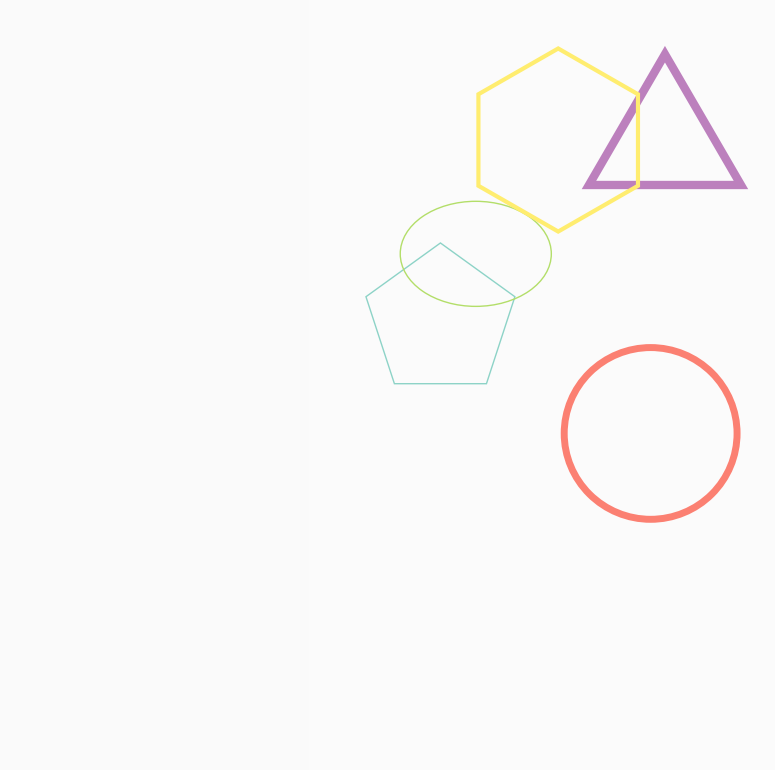[{"shape": "pentagon", "thickness": 0.5, "radius": 0.51, "center": [0.568, 0.583]}, {"shape": "circle", "thickness": 2.5, "radius": 0.56, "center": [0.84, 0.437]}, {"shape": "oval", "thickness": 0.5, "radius": 0.49, "center": [0.614, 0.67]}, {"shape": "triangle", "thickness": 3, "radius": 0.57, "center": [0.858, 0.816]}, {"shape": "hexagon", "thickness": 1.5, "radius": 0.59, "center": [0.72, 0.818]}]